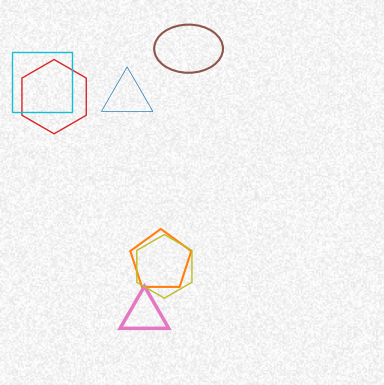[{"shape": "triangle", "thickness": 0.5, "radius": 0.39, "center": [0.33, 0.749]}, {"shape": "pentagon", "thickness": 1.5, "radius": 0.42, "center": [0.418, 0.322]}, {"shape": "hexagon", "thickness": 1, "radius": 0.48, "center": [0.141, 0.749]}, {"shape": "oval", "thickness": 1.5, "radius": 0.45, "center": [0.49, 0.874]}, {"shape": "triangle", "thickness": 2.5, "radius": 0.36, "center": [0.375, 0.184]}, {"shape": "hexagon", "thickness": 1, "radius": 0.41, "center": [0.427, 0.308]}, {"shape": "square", "thickness": 1, "radius": 0.39, "center": [0.109, 0.787]}]